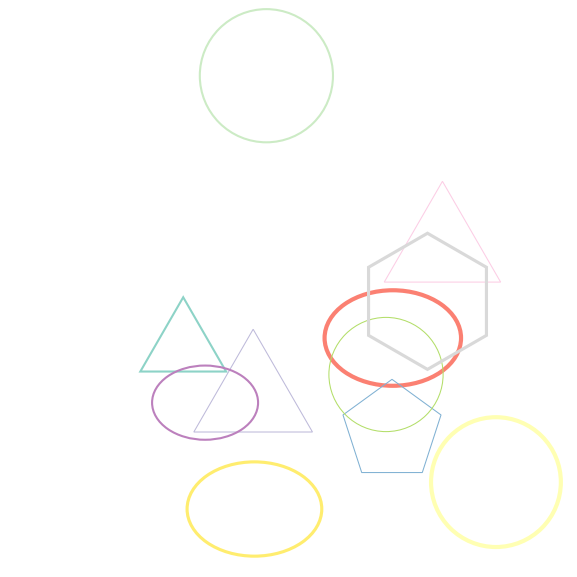[{"shape": "triangle", "thickness": 1, "radius": 0.43, "center": [0.317, 0.399]}, {"shape": "circle", "thickness": 2, "radius": 0.56, "center": [0.859, 0.164]}, {"shape": "triangle", "thickness": 0.5, "radius": 0.59, "center": [0.438, 0.31]}, {"shape": "oval", "thickness": 2, "radius": 0.59, "center": [0.68, 0.414]}, {"shape": "pentagon", "thickness": 0.5, "radius": 0.45, "center": [0.679, 0.253]}, {"shape": "circle", "thickness": 0.5, "radius": 0.49, "center": [0.668, 0.351]}, {"shape": "triangle", "thickness": 0.5, "radius": 0.58, "center": [0.766, 0.569]}, {"shape": "hexagon", "thickness": 1.5, "radius": 0.59, "center": [0.74, 0.477]}, {"shape": "oval", "thickness": 1, "radius": 0.46, "center": [0.355, 0.302]}, {"shape": "circle", "thickness": 1, "radius": 0.58, "center": [0.461, 0.868]}, {"shape": "oval", "thickness": 1.5, "radius": 0.58, "center": [0.441, 0.118]}]